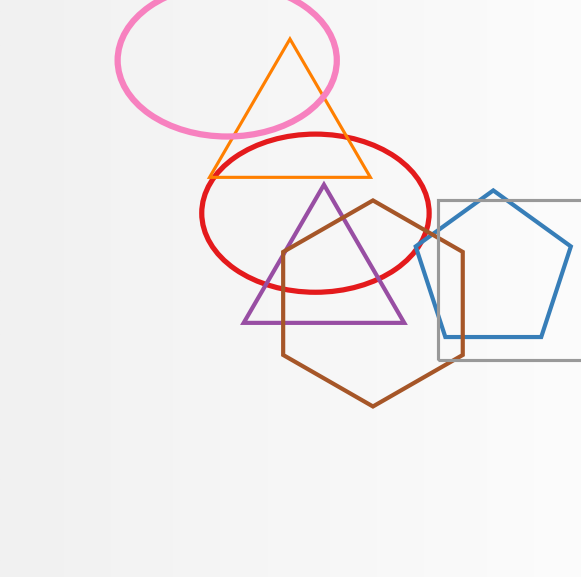[{"shape": "oval", "thickness": 2.5, "radius": 0.98, "center": [0.543, 0.63]}, {"shape": "pentagon", "thickness": 2, "radius": 0.7, "center": [0.849, 0.529]}, {"shape": "triangle", "thickness": 2, "radius": 0.8, "center": [0.557, 0.52]}, {"shape": "triangle", "thickness": 1.5, "radius": 0.8, "center": [0.499, 0.772]}, {"shape": "hexagon", "thickness": 2, "radius": 0.89, "center": [0.642, 0.474]}, {"shape": "oval", "thickness": 3, "radius": 0.94, "center": [0.391, 0.895]}, {"shape": "square", "thickness": 1.5, "radius": 0.69, "center": [0.891, 0.514]}]